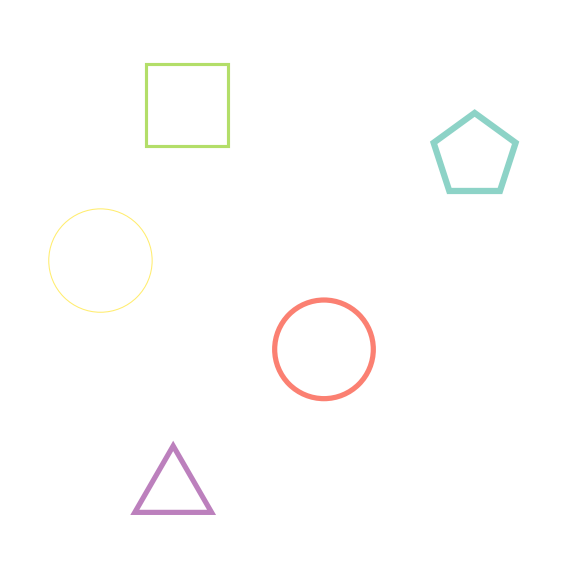[{"shape": "pentagon", "thickness": 3, "radius": 0.37, "center": [0.822, 0.729]}, {"shape": "circle", "thickness": 2.5, "radius": 0.43, "center": [0.561, 0.394]}, {"shape": "square", "thickness": 1.5, "radius": 0.36, "center": [0.323, 0.817]}, {"shape": "triangle", "thickness": 2.5, "radius": 0.38, "center": [0.3, 0.15]}, {"shape": "circle", "thickness": 0.5, "radius": 0.45, "center": [0.174, 0.548]}]